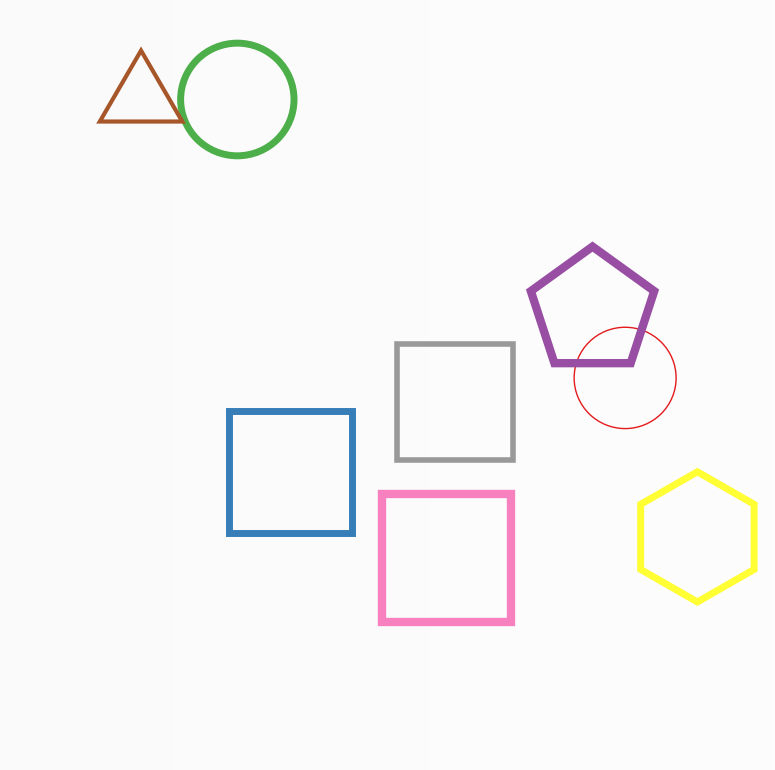[{"shape": "circle", "thickness": 0.5, "radius": 0.33, "center": [0.807, 0.509]}, {"shape": "square", "thickness": 2.5, "radius": 0.4, "center": [0.375, 0.387]}, {"shape": "circle", "thickness": 2.5, "radius": 0.37, "center": [0.306, 0.871]}, {"shape": "pentagon", "thickness": 3, "radius": 0.42, "center": [0.765, 0.596]}, {"shape": "hexagon", "thickness": 2.5, "radius": 0.42, "center": [0.9, 0.303]}, {"shape": "triangle", "thickness": 1.5, "radius": 0.31, "center": [0.182, 0.873]}, {"shape": "square", "thickness": 3, "radius": 0.42, "center": [0.576, 0.275]}, {"shape": "square", "thickness": 2, "radius": 0.38, "center": [0.587, 0.478]}]